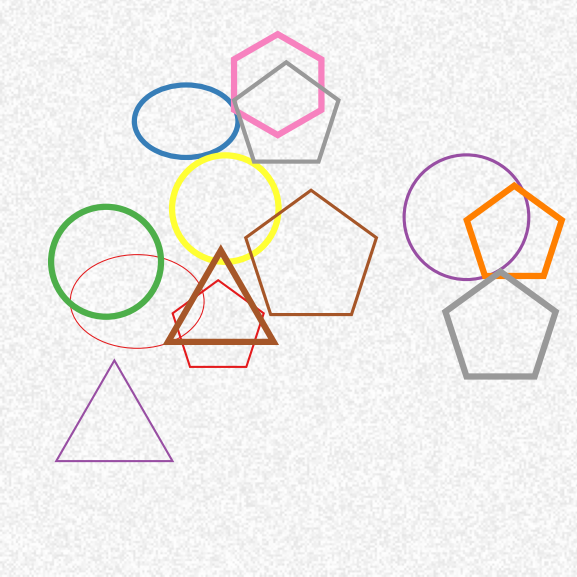[{"shape": "oval", "thickness": 0.5, "radius": 0.58, "center": [0.238, 0.477]}, {"shape": "pentagon", "thickness": 1, "radius": 0.41, "center": [0.378, 0.431]}, {"shape": "oval", "thickness": 2.5, "radius": 0.45, "center": [0.322, 0.789]}, {"shape": "circle", "thickness": 3, "radius": 0.48, "center": [0.184, 0.546]}, {"shape": "circle", "thickness": 1.5, "radius": 0.54, "center": [0.808, 0.623]}, {"shape": "triangle", "thickness": 1, "radius": 0.58, "center": [0.198, 0.259]}, {"shape": "pentagon", "thickness": 3, "radius": 0.43, "center": [0.891, 0.591]}, {"shape": "circle", "thickness": 3, "radius": 0.46, "center": [0.39, 0.638]}, {"shape": "pentagon", "thickness": 1.5, "radius": 0.59, "center": [0.539, 0.551]}, {"shape": "triangle", "thickness": 3, "radius": 0.53, "center": [0.382, 0.46]}, {"shape": "hexagon", "thickness": 3, "radius": 0.44, "center": [0.481, 0.853]}, {"shape": "pentagon", "thickness": 2, "radius": 0.48, "center": [0.496, 0.796]}, {"shape": "pentagon", "thickness": 3, "radius": 0.5, "center": [0.867, 0.428]}]